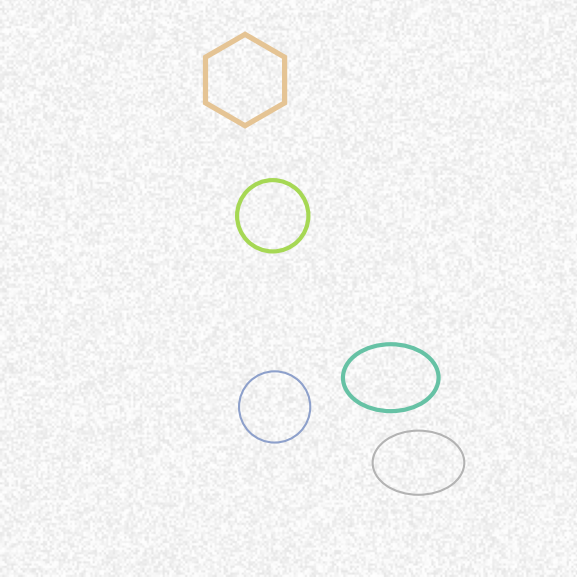[{"shape": "oval", "thickness": 2, "radius": 0.41, "center": [0.677, 0.345]}, {"shape": "circle", "thickness": 1, "radius": 0.31, "center": [0.476, 0.294]}, {"shape": "circle", "thickness": 2, "radius": 0.31, "center": [0.472, 0.625]}, {"shape": "hexagon", "thickness": 2.5, "radius": 0.4, "center": [0.424, 0.861]}, {"shape": "oval", "thickness": 1, "radius": 0.4, "center": [0.725, 0.198]}]